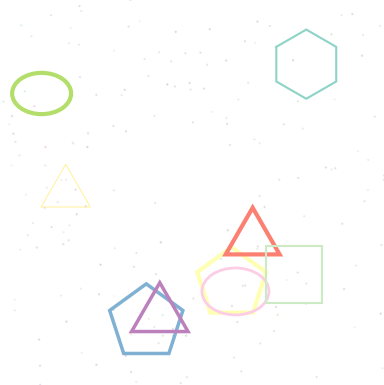[{"shape": "hexagon", "thickness": 1.5, "radius": 0.45, "center": [0.796, 0.833]}, {"shape": "pentagon", "thickness": 3, "radius": 0.47, "center": [0.602, 0.264]}, {"shape": "triangle", "thickness": 3, "radius": 0.4, "center": [0.656, 0.38]}, {"shape": "pentagon", "thickness": 2.5, "radius": 0.5, "center": [0.38, 0.163]}, {"shape": "oval", "thickness": 3, "radius": 0.38, "center": [0.108, 0.757]}, {"shape": "oval", "thickness": 2, "radius": 0.44, "center": [0.612, 0.243]}, {"shape": "triangle", "thickness": 2.5, "radius": 0.42, "center": [0.415, 0.181]}, {"shape": "square", "thickness": 1.5, "radius": 0.37, "center": [0.763, 0.287]}, {"shape": "triangle", "thickness": 0.5, "radius": 0.37, "center": [0.171, 0.499]}]